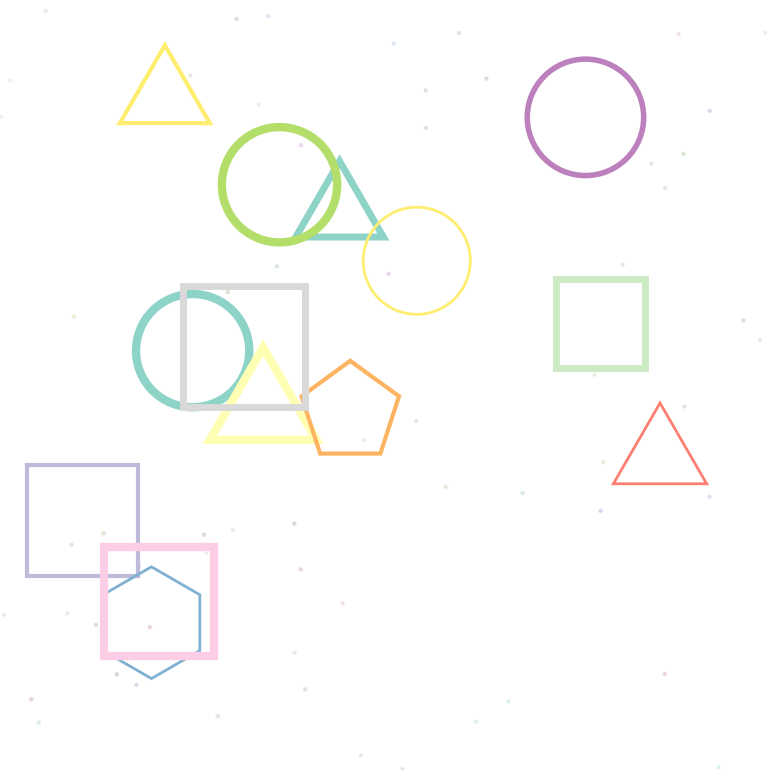[{"shape": "triangle", "thickness": 2.5, "radius": 0.33, "center": [0.441, 0.725]}, {"shape": "circle", "thickness": 3, "radius": 0.37, "center": [0.25, 0.545]}, {"shape": "triangle", "thickness": 3, "radius": 0.4, "center": [0.342, 0.469]}, {"shape": "square", "thickness": 1.5, "radius": 0.36, "center": [0.107, 0.324]}, {"shape": "triangle", "thickness": 1, "radius": 0.35, "center": [0.857, 0.407]}, {"shape": "hexagon", "thickness": 1, "radius": 0.36, "center": [0.197, 0.191]}, {"shape": "pentagon", "thickness": 1.5, "radius": 0.33, "center": [0.455, 0.465]}, {"shape": "circle", "thickness": 3, "radius": 0.37, "center": [0.363, 0.76]}, {"shape": "square", "thickness": 3, "radius": 0.36, "center": [0.207, 0.219]}, {"shape": "square", "thickness": 2.5, "radius": 0.39, "center": [0.317, 0.55]}, {"shape": "circle", "thickness": 2, "radius": 0.38, "center": [0.76, 0.848]}, {"shape": "square", "thickness": 2.5, "radius": 0.29, "center": [0.78, 0.58]}, {"shape": "triangle", "thickness": 1.5, "radius": 0.34, "center": [0.214, 0.874]}, {"shape": "circle", "thickness": 1, "radius": 0.35, "center": [0.541, 0.661]}]